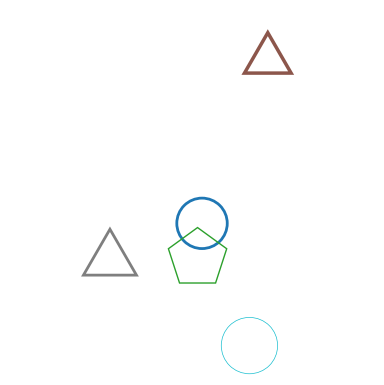[{"shape": "circle", "thickness": 2, "radius": 0.33, "center": [0.525, 0.42]}, {"shape": "pentagon", "thickness": 1, "radius": 0.4, "center": [0.513, 0.329]}, {"shape": "triangle", "thickness": 2.5, "radius": 0.35, "center": [0.696, 0.845]}, {"shape": "triangle", "thickness": 2, "radius": 0.4, "center": [0.286, 0.325]}, {"shape": "circle", "thickness": 0.5, "radius": 0.37, "center": [0.648, 0.102]}]